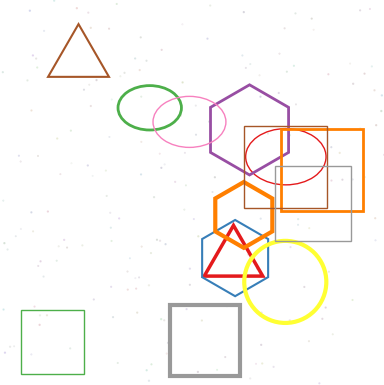[{"shape": "oval", "thickness": 1, "radius": 0.52, "center": [0.742, 0.593]}, {"shape": "triangle", "thickness": 2.5, "radius": 0.44, "center": [0.606, 0.327]}, {"shape": "hexagon", "thickness": 1.5, "radius": 0.49, "center": [0.611, 0.33]}, {"shape": "square", "thickness": 1, "radius": 0.41, "center": [0.136, 0.112]}, {"shape": "oval", "thickness": 2, "radius": 0.41, "center": [0.389, 0.72]}, {"shape": "hexagon", "thickness": 2, "radius": 0.59, "center": [0.648, 0.663]}, {"shape": "square", "thickness": 2, "radius": 0.53, "center": [0.837, 0.558]}, {"shape": "hexagon", "thickness": 3, "radius": 0.43, "center": [0.633, 0.442]}, {"shape": "circle", "thickness": 3, "radius": 0.53, "center": [0.741, 0.268]}, {"shape": "square", "thickness": 1, "radius": 0.53, "center": [0.741, 0.566]}, {"shape": "triangle", "thickness": 1.5, "radius": 0.46, "center": [0.204, 0.846]}, {"shape": "oval", "thickness": 1, "radius": 0.47, "center": [0.492, 0.683]}, {"shape": "square", "thickness": 1, "radius": 0.49, "center": [0.813, 0.472]}, {"shape": "square", "thickness": 3, "radius": 0.46, "center": [0.532, 0.115]}]